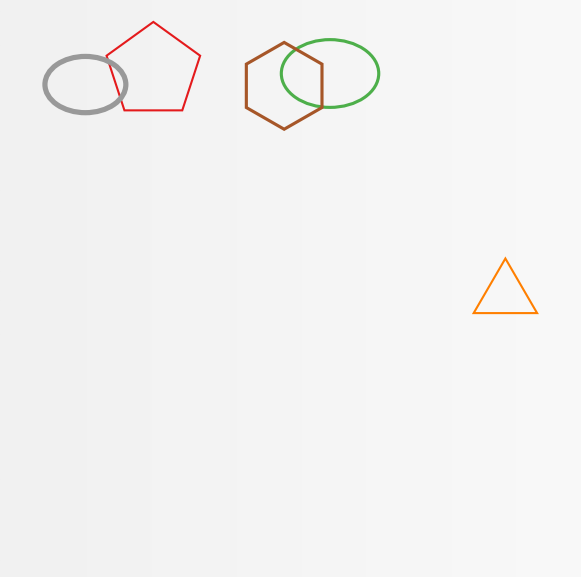[{"shape": "pentagon", "thickness": 1, "radius": 0.42, "center": [0.264, 0.877]}, {"shape": "oval", "thickness": 1.5, "radius": 0.42, "center": [0.568, 0.872]}, {"shape": "triangle", "thickness": 1, "radius": 0.32, "center": [0.869, 0.488]}, {"shape": "hexagon", "thickness": 1.5, "radius": 0.38, "center": [0.489, 0.851]}, {"shape": "oval", "thickness": 2.5, "radius": 0.35, "center": [0.147, 0.853]}]